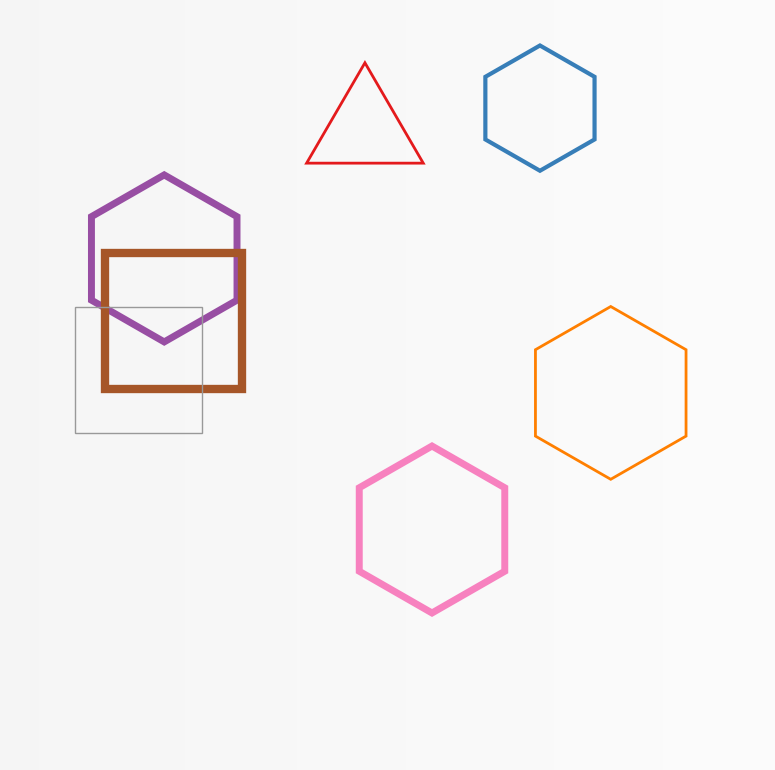[{"shape": "triangle", "thickness": 1, "radius": 0.43, "center": [0.471, 0.832]}, {"shape": "hexagon", "thickness": 1.5, "radius": 0.41, "center": [0.697, 0.86]}, {"shape": "hexagon", "thickness": 2.5, "radius": 0.54, "center": [0.212, 0.664]}, {"shape": "hexagon", "thickness": 1, "radius": 0.56, "center": [0.788, 0.49]}, {"shape": "square", "thickness": 3, "radius": 0.44, "center": [0.224, 0.583]}, {"shape": "hexagon", "thickness": 2.5, "radius": 0.54, "center": [0.557, 0.312]}, {"shape": "square", "thickness": 0.5, "radius": 0.41, "center": [0.178, 0.519]}]